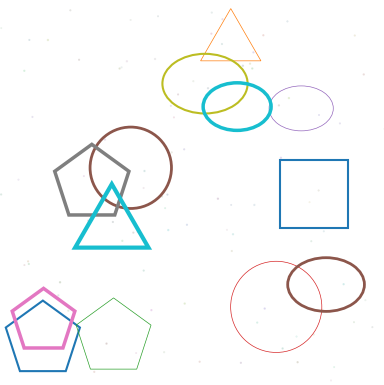[{"shape": "square", "thickness": 1.5, "radius": 0.44, "center": [0.815, 0.497]}, {"shape": "pentagon", "thickness": 1.5, "radius": 0.51, "center": [0.111, 0.118]}, {"shape": "triangle", "thickness": 0.5, "radius": 0.45, "center": [0.599, 0.887]}, {"shape": "pentagon", "thickness": 0.5, "radius": 0.51, "center": [0.295, 0.124]}, {"shape": "circle", "thickness": 0.5, "radius": 0.59, "center": [0.717, 0.203]}, {"shape": "oval", "thickness": 0.5, "radius": 0.42, "center": [0.782, 0.718]}, {"shape": "oval", "thickness": 2, "radius": 0.5, "center": [0.847, 0.261]}, {"shape": "circle", "thickness": 2, "radius": 0.53, "center": [0.34, 0.564]}, {"shape": "pentagon", "thickness": 2.5, "radius": 0.43, "center": [0.113, 0.165]}, {"shape": "pentagon", "thickness": 2.5, "radius": 0.51, "center": [0.239, 0.524]}, {"shape": "oval", "thickness": 1.5, "radius": 0.55, "center": [0.532, 0.783]}, {"shape": "oval", "thickness": 2.5, "radius": 0.44, "center": [0.616, 0.723]}, {"shape": "triangle", "thickness": 3, "radius": 0.55, "center": [0.29, 0.412]}]